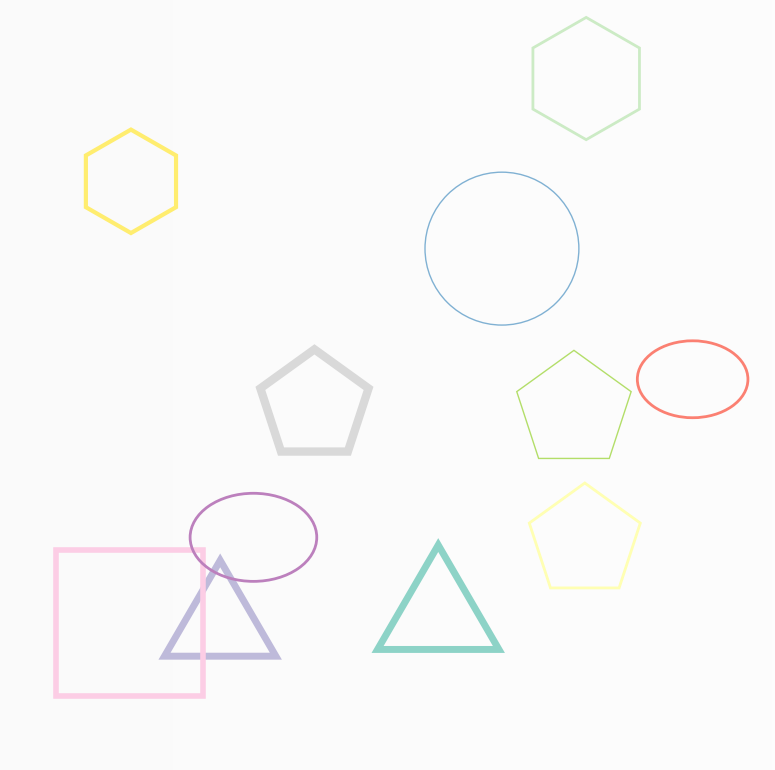[{"shape": "triangle", "thickness": 2.5, "radius": 0.45, "center": [0.565, 0.202]}, {"shape": "pentagon", "thickness": 1, "radius": 0.38, "center": [0.755, 0.297]}, {"shape": "triangle", "thickness": 2.5, "radius": 0.41, "center": [0.284, 0.189]}, {"shape": "oval", "thickness": 1, "radius": 0.36, "center": [0.894, 0.507]}, {"shape": "circle", "thickness": 0.5, "radius": 0.5, "center": [0.648, 0.677]}, {"shape": "pentagon", "thickness": 0.5, "radius": 0.39, "center": [0.741, 0.467]}, {"shape": "square", "thickness": 2, "radius": 0.47, "center": [0.167, 0.192]}, {"shape": "pentagon", "thickness": 3, "radius": 0.37, "center": [0.406, 0.473]}, {"shape": "oval", "thickness": 1, "radius": 0.41, "center": [0.327, 0.302]}, {"shape": "hexagon", "thickness": 1, "radius": 0.4, "center": [0.756, 0.898]}, {"shape": "hexagon", "thickness": 1.5, "radius": 0.34, "center": [0.169, 0.765]}]